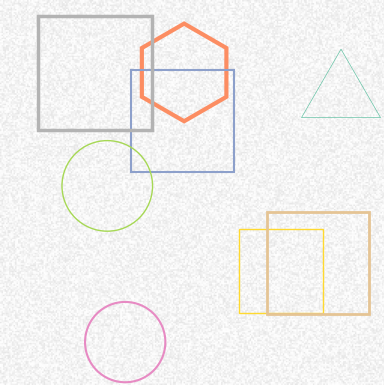[{"shape": "triangle", "thickness": 0.5, "radius": 0.59, "center": [0.886, 0.754]}, {"shape": "hexagon", "thickness": 3, "radius": 0.63, "center": [0.478, 0.812]}, {"shape": "square", "thickness": 1.5, "radius": 0.67, "center": [0.474, 0.686]}, {"shape": "circle", "thickness": 1.5, "radius": 0.52, "center": [0.325, 0.111]}, {"shape": "circle", "thickness": 1, "radius": 0.59, "center": [0.279, 0.517]}, {"shape": "square", "thickness": 1, "radius": 0.54, "center": [0.73, 0.296]}, {"shape": "square", "thickness": 2, "radius": 0.66, "center": [0.825, 0.318]}, {"shape": "square", "thickness": 2.5, "radius": 0.74, "center": [0.247, 0.81]}]